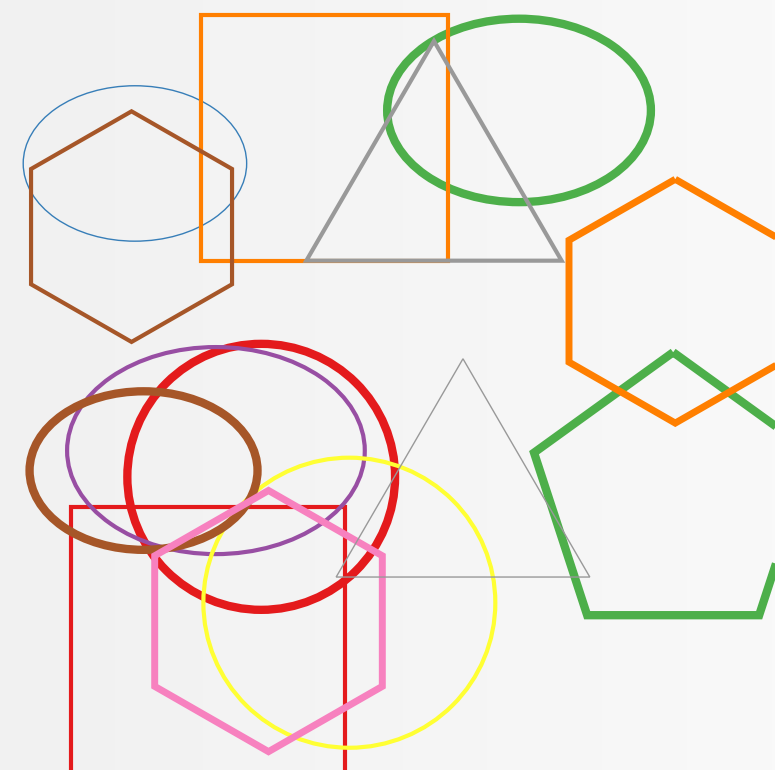[{"shape": "circle", "thickness": 3, "radius": 0.86, "center": [0.337, 0.381]}, {"shape": "square", "thickness": 1.5, "radius": 0.88, "center": [0.268, 0.165]}, {"shape": "oval", "thickness": 0.5, "radius": 0.72, "center": [0.174, 0.788]}, {"shape": "pentagon", "thickness": 3, "radius": 0.94, "center": [0.869, 0.354]}, {"shape": "oval", "thickness": 3, "radius": 0.85, "center": [0.67, 0.857]}, {"shape": "oval", "thickness": 1.5, "radius": 0.96, "center": [0.279, 0.415]}, {"shape": "square", "thickness": 1.5, "radius": 0.8, "center": [0.419, 0.82]}, {"shape": "hexagon", "thickness": 2.5, "radius": 0.79, "center": [0.871, 0.609]}, {"shape": "circle", "thickness": 1.5, "radius": 0.94, "center": [0.451, 0.217]}, {"shape": "oval", "thickness": 3, "radius": 0.74, "center": [0.185, 0.389]}, {"shape": "hexagon", "thickness": 1.5, "radius": 0.75, "center": [0.17, 0.706]}, {"shape": "hexagon", "thickness": 2.5, "radius": 0.85, "center": [0.346, 0.193]}, {"shape": "triangle", "thickness": 0.5, "radius": 0.94, "center": [0.597, 0.345]}, {"shape": "triangle", "thickness": 1.5, "radius": 0.95, "center": [0.56, 0.757]}]